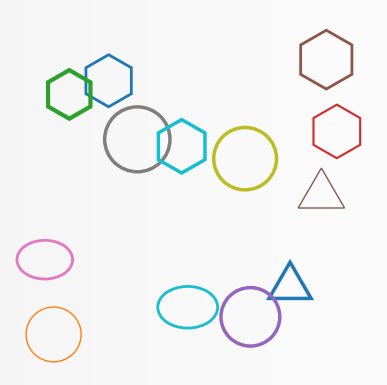[{"shape": "triangle", "thickness": 2.5, "radius": 0.31, "center": [0.749, 0.256]}, {"shape": "hexagon", "thickness": 2, "radius": 0.34, "center": [0.28, 0.79]}, {"shape": "circle", "thickness": 1, "radius": 0.36, "center": [0.138, 0.131]}, {"shape": "hexagon", "thickness": 3, "radius": 0.32, "center": [0.179, 0.755]}, {"shape": "hexagon", "thickness": 1.5, "radius": 0.35, "center": [0.869, 0.659]}, {"shape": "circle", "thickness": 2.5, "radius": 0.38, "center": [0.646, 0.177]}, {"shape": "triangle", "thickness": 1, "radius": 0.35, "center": [0.829, 0.494]}, {"shape": "hexagon", "thickness": 2, "radius": 0.38, "center": [0.842, 0.845]}, {"shape": "oval", "thickness": 2, "radius": 0.36, "center": [0.116, 0.326]}, {"shape": "circle", "thickness": 2.5, "radius": 0.42, "center": [0.354, 0.638]}, {"shape": "circle", "thickness": 2.5, "radius": 0.41, "center": [0.633, 0.588]}, {"shape": "hexagon", "thickness": 2.5, "radius": 0.35, "center": [0.469, 0.62]}, {"shape": "oval", "thickness": 2, "radius": 0.39, "center": [0.484, 0.202]}]